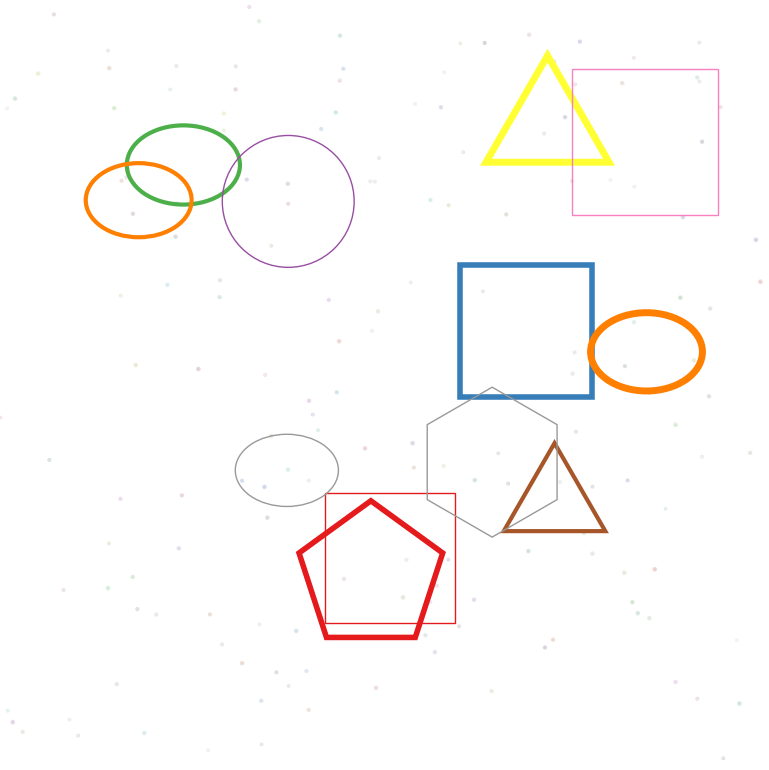[{"shape": "square", "thickness": 0.5, "radius": 0.42, "center": [0.506, 0.275]}, {"shape": "pentagon", "thickness": 2, "radius": 0.49, "center": [0.482, 0.252]}, {"shape": "square", "thickness": 2, "radius": 0.43, "center": [0.683, 0.57]}, {"shape": "oval", "thickness": 1.5, "radius": 0.37, "center": [0.238, 0.786]}, {"shape": "circle", "thickness": 0.5, "radius": 0.43, "center": [0.374, 0.738]}, {"shape": "oval", "thickness": 1.5, "radius": 0.34, "center": [0.18, 0.74]}, {"shape": "oval", "thickness": 2.5, "radius": 0.36, "center": [0.84, 0.543]}, {"shape": "triangle", "thickness": 2.5, "radius": 0.46, "center": [0.711, 0.835]}, {"shape": "triangle", "thickness": 1.5, "radius": 0.38, "center": [0.72, 0.348]}, {"shape": "square", "thickness": 0.5, "radius": 0.47, "center": [0.837, 0.816]}, {"shape": "hexagon", "thickness": 0.5, "radius": 0.49, "center": [0.639, 0.4]}, {"shape": "oval", "thickness": 0.5, "radius": 0.33, "center": [0.373, 0.389]}]